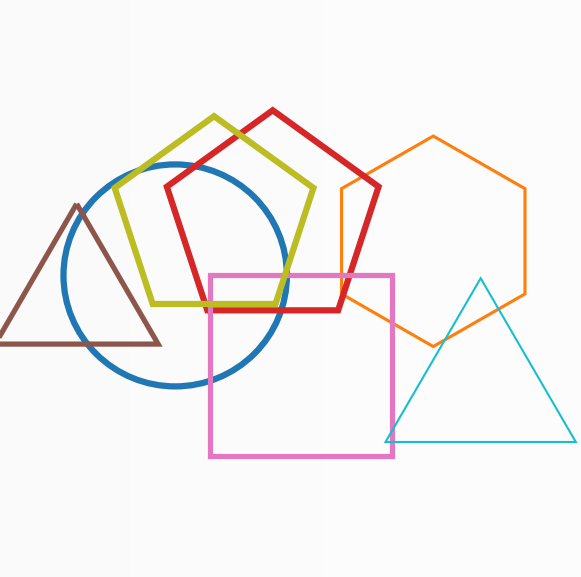[{"shape": "circle", "thickness": 3, "radius": 0.96, "center": [0.301, 0.522]}, {"shape": "hexagon", "thickness": 1.5, "radius": 0.91, "center": [0.745, 0.581]}, {"shape": "pentagon", "thickness": 3, "radius": 0.96, "center": [0.469, 0.617]}, {"shape": "triangle", "thickness": 2.5, "radius": 0.81, "center": [0.132, 0.484]}, {"shape": "square", "thickness": 2.5, "radius": 0.79, "center": [0.518, 0.366]}, {"shape": "pentagon", "thickness": 3, "radius": 0.9, "center": [0.368, 0.618]}, {"shape": "triangle", "thickness": 1, "radius": 0.95, "center": [0.827, 0.328]}]